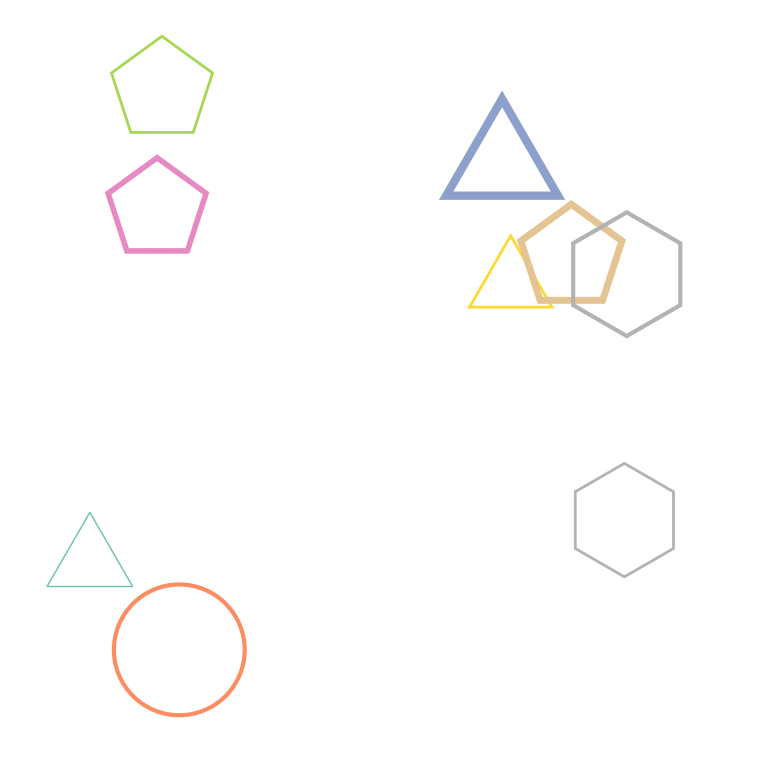[{"shape": "triangle", "thickness": 0.5, "radius": 0.32, "center": [0.117, 0.27]}, {"shape": "circle", "thickness": 1.5, "radius": 0.42, "center": [0.233, 0.156]}, {"shape": "triangle", "thickness": 3, "radius": 0.42, "center": [0.652, 0.788]}, {"shape": "pentagon", "thickness": 2, "radius": 0.33, "center": [0.204, 0.728]}, {"shape": "pentagon", "thickness": 1, "radius": 0.35, "center": [0.21, 0.884]}, {"shape": "triangle", "thickness": 1, "radius": 0.31, "center": [0.663, 0.632]}, {"shape": "pentagon", "thickness": 2.5, "radius": 0.34, "center": [0.742, 0.666]}, {"shape": "hexagon", "thickness": 1.5, "radius": 0.4, "center": [0.814, 0.644]}, {"shape": "hexagon", "thickness": 1, "radius": 0.37, "center": [0.811, 0.325]}]